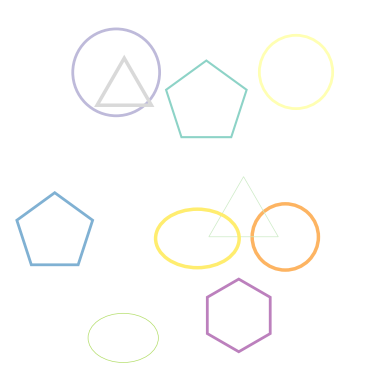[{"shape": "pentagon", "thickness": 1.5, "radius": 0.55, "center": [0.536, 0.733]}, {"shape": "circle", "thickness": 2, "radius": 0.48, "center": [0.769, 0.813]}, {"shape": "circle", "thickness": 2, "radius": 0.56, "center": [0.302, 0.812]}, {"shape": "pentagon", "thickness": 2, "radius": 0.52, "center": [0.142, 0.396]}, {"shape": "circle", "thickness": 2.5, "radius": 0.43, "center": [0.741, 0.385]}, {"shape": "oval", "thickness": 0.5, "radius": 0.46, "center": [0.32, 0.122]}, {"shape": "triangle", "thickness": 2.5, "radius": 0.41, "center": [0.323, 0.767]}, {"shape": "hexagon", "thickness": 2, "radius": 0.47, "center": [0.62, 0.181]}, {"shape": "triangle", "thickness": 0.5, "radius": 0.52, "center": [0.633, 0.437]}, {"shape": "oval", "thickness": 2.5, "radius": 0.54, "center": [0.513, 0.381]}]